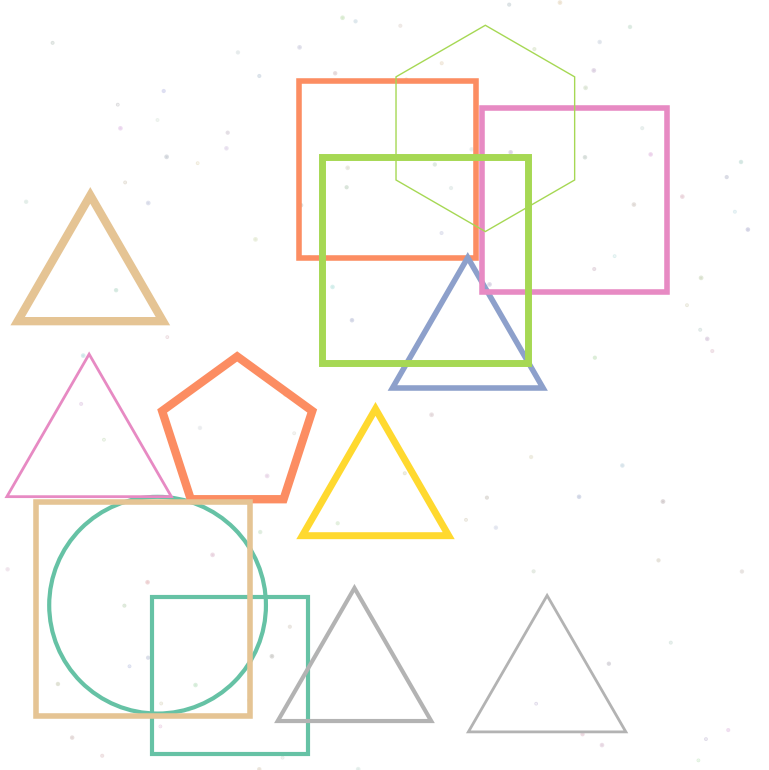[{"shape": "circle", "thickness": 1.5, "radius": 0.7, "center": [0.205, 0.214]}, {"shape": "square", "thickness": 1.5, "radius": 0.51, "center": [0.298, 0.123]}, {"shape": "pentagon", "thickness": 3, "radius": 0.51, "center": [0.308, 0.435]}, {"shape": "square", "thickness": 2, "radius": 0.58, "center": [0.503, 0.78]}, {"shape": "triangle", "thickness": 2, "radius": 0.56, "center": [0.607, 0.553]}, {"shape": "triangle", "thickness": 1, "radius": 0.62, "center": [0.116, 0.417]}, {"shape": "square", "thickness": 2, "radius": 0.6, "center": [0.746, 0.74]}, {"shape": "hexagon", "thickness": 0.5, "radius": 0.67, "center": [0.63, 0.833]}, {"shape": "square", "thickness": 2.5, "radius": 0.67, "center": [0.552, 0.663]}, {"shape": "triangle", "thickness": 2.5, "radius": 0.55, "center": [0.488, 0.359]}, {"shape": "square", "thickness": 2, "radius": 0.7, "center": [0.186, 0.209]}, {"shape": "triangle", "thickness": 3, "radius": 0.54, "center": [0.117, 0.637]}, {"shape": "triangle", "thickness": 1.5, "radius": 0.58, "center": [0.46, 0.121]}, {"shape": "triangle", "thickness": 1, "radius": 0.59, "center": [0.711, 0.109]}]